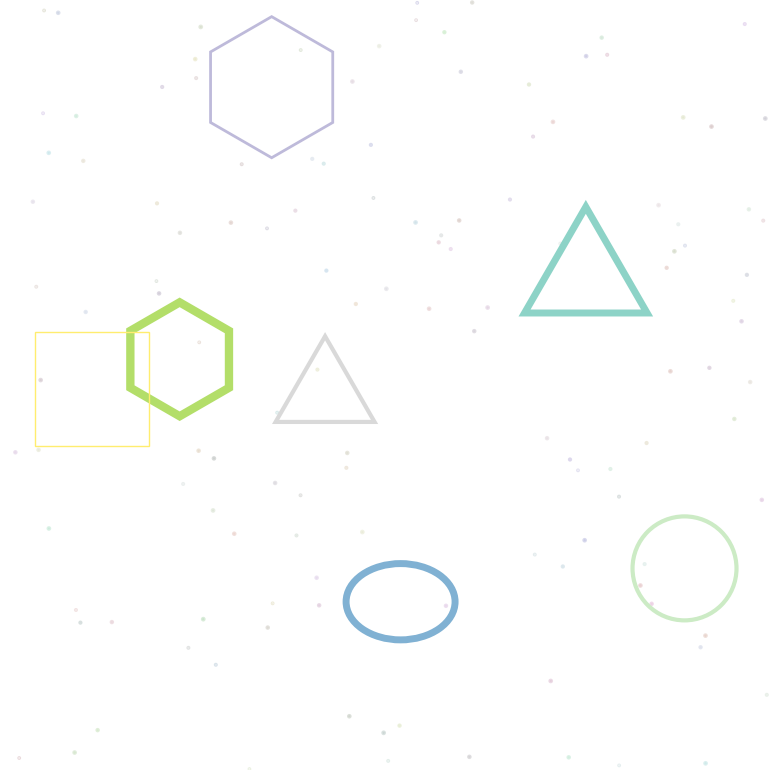[{"shape": "triangle", "thickness": 2.5, "radius": 0.46, "center": [0.761, 0.639]}, {"shape": "hexagon", "thickness": 1, "radius": 0.46, "center": [0.353, 0.887]}, {"shape": "oval", "thickness": 2.5, "radius": 0.35, "center": [0.52, 0.219]}, {"shape": "hexagon", "thickness": 3, "radius": 0.37, "center": [0.233, 0.533]}, {"shape": "triangle", "thickness": 1.5, "radius": 0.37, "center": [0.422, 0.489]}, {"shape": "circle", "thickness": 1.5, "radius": 0.34, "center": [0.889, 0.262]}, {"shape": "square", "thickness": 0.5, "radius": 0.37, "center": [0.12, 0.495]}]